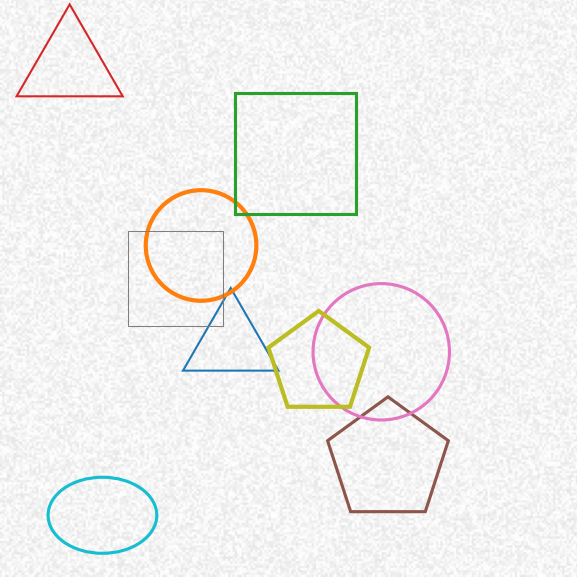[{"shape": "triangle", "thickness": 1, "radius": 0.48, "center": [0.4, 0.405]}, {"shape": "circle", "thickness": 2, "radius": 0.48, "center": [0.348, 0.574]}, {"shape": "square", "thickness": 1.5, "radius": 0.52, "center": [0.512, 0.733]}, {"shape": "triangle", "thickness": 1, "radius": 0.53, "center": [0.121, 0.885]}, {"shape": "pentagon", "thickness": 1.5, "radius": 0.55, "center": [0.672, 0.202]}, {"shape": "circle", "thickness": 1.5, "radius": 0.59, "center": [0.66, 0.39]}, {"shape": "square", "thickness": 0.5, "radius": 0.41, "center": [0.304, 0.517]}, {"shape": "pentagon", "thickness": 2, "radius": 0.46, "center": [0.552, 0.369]}, {"shape": "oval", "thickness": 1.5, "radius": 0.47, "center": [0.177, 0.107]}]